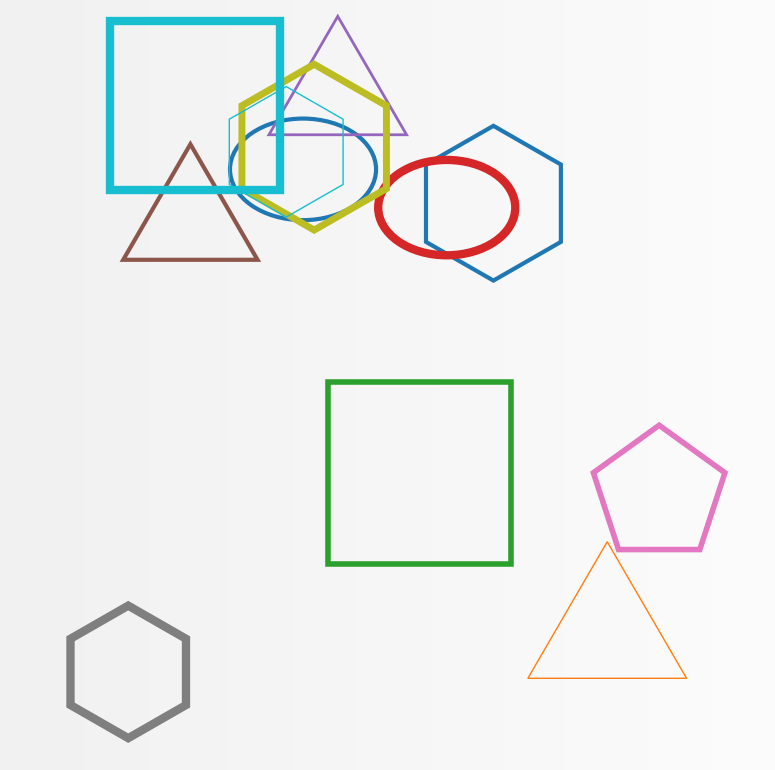[{"shape": "oval", "thickness": 1.5, "radius": 0.47, "center": [0.391, 0.78]}, {"shape": "hexagon", "thickness": 1.5, "radius": 0.5, "center": [0.637, 0.736]}, {"shape": "triangle", "thickness": 0.5, "radius": 0.59, "center": [0.784, 0.178]}, {"shape": "square", "thickness": 2, "radius": 0.59, "center": [0.542, 0.386]}, {"shape": "oval", "thickness": 3, "radius": 0.44, "center": [0.576, 0.73]}, {"shape": "triangle", "thickness": 1, "radius": 0.51, "center": [0.436, 0.876]}, {"shape": "triangle", "thickness": 1.5, "radius": 0.5, "center": [0.246, 0.713]}, {"shape": "pentagon", "thickness": 2, "radius": 0.45, "center": [0.851, 0.358]}, {"shape": "hexagon", "thickness": 3, "radius": 0.43, "center": [0.165, 0.127]}, {"shape": "hexagon", "thickness": 2.5, "radius": 0.54, "center": [0.405, 0.809]}, {"shape": "hexagon", "thickness": 0.5, "radius": 0.42, "center": [0.369, 0.803]}, {"shape": "square", "thickness": 3, "radius": 0.55, "center": [0.251, 0.863]}]